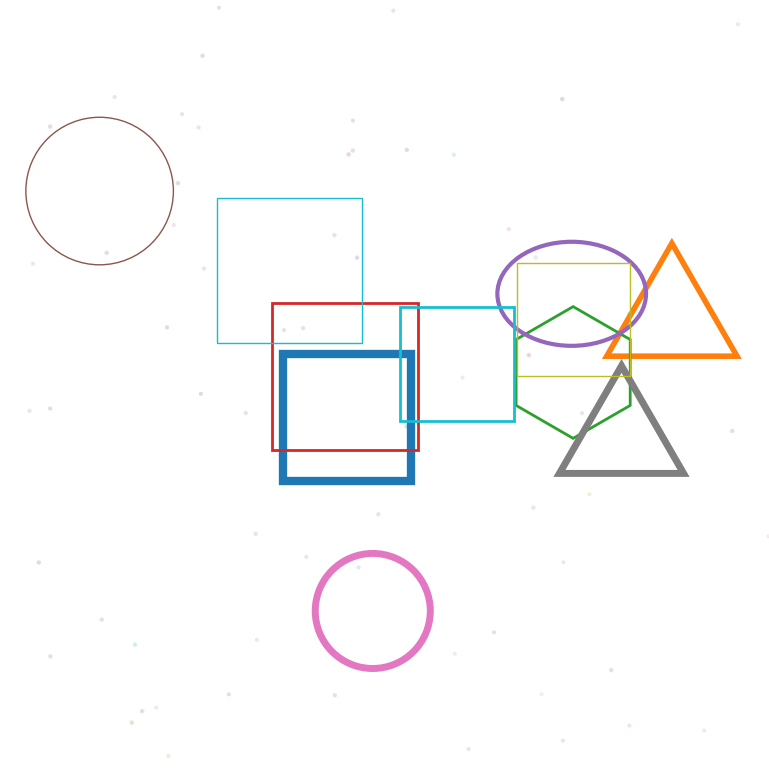[{"shape": "square", "thickness": 3, "radius": 0.41, "center": [0.451, 0.457]}, {"shape": "triangle", "thickness": 2, "radius": 0.49, "center": [0.873, 0.586]}, {"shape": "hexagon", "thickness": 1, "radius": 0.43, "center": [0.744, 0.516]}, {"shape": "square", "thickness": 1, "radius": 0.48, "center": [0.448, 0.511]}, {"shape": "oval", "thickness": 1.5, "radius": 0.48, "center": [0.742, 0.618]}, {"shape": "circle", "thickness": 0.5, "radius": 0.48, "center": [0.129, 0.752]}, {"shape": "circle", "thickness": 2.5, "radius": 0.37, "center": [0.484, 0.207]}, {"shape": "triangle", "thickness": 2.5, "radius": 0.47, "center": [0.807, 0.432]}, {"shape": "square", "thickness": 0.5, "radius": 0.37, "center": [0.745, 0.585]}, {"shape": "square", "thickness": 1, "radius": 0.37, "center": [0.594, 0.527]}, {"shape": "square", "thickness": 0.5, "radius": 0.47, "center": [0.376, 0.649]}]